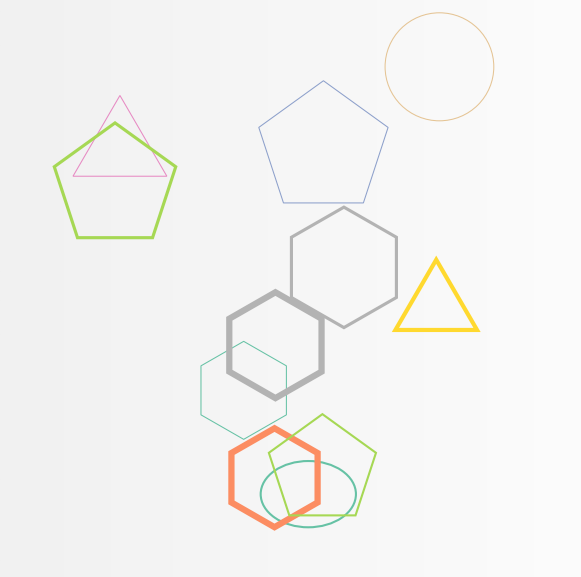[{"shape": "oval", "thickness": 1, "radius": 0.41, "center": [0.53, 0.143]}, {"shape": "hexagon", "thickness": 0.5, "radius": 0.42, "center": [0.419, 0.323]}, {"shape": "hexagon", "thickness": 3, "radius": 0.43, "center": [0.472, 0.172]}, {"shape": "pentagon", "thickness": 0.5, "radius": 0.58, "center": [0.556, 0.742]}, {"shape": "triangle", "thickness": 0.5, "radius": 0.47, "center": [0.206, 0.741]}, {"shape": "pentagon", "thickness": 1.5, "radius": 0.55, "center": [0.198, 0.676]}, {"shape": "pentagon", "thickness": 1, "radius": 0.48, "center": [0.555, 0.185]}, {"shape": "triangle", "thickness": 2, "radius": 0.41, "center": [0.75, 0.468]}, {"shape": "circle", "thickness": 0.5, "radius": 0.47, "center": [0.756, 0.883]}, {"shape": "hexagon", "thickness": 1.5, "radius": 0.52, "center": [0.592, 0.536]}, {"shape": "hexagon", "thickness": 3, "radius": 0.46, "center": [0.474, 0.401]}]